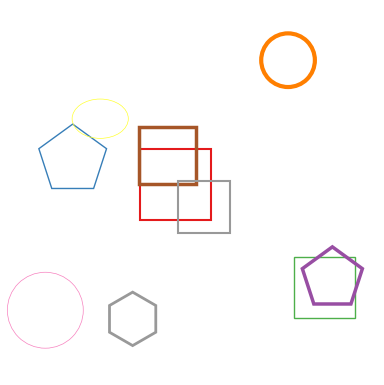[{"shape": "square", "thickness": 1.5, "radius": 0.47, "center": [0.456, 0.521]}, {"shape": "pentagon", "thickness": 1, "radius": 0.46, "center": [0.189, 0.585]}, {"shape": "square", "thickness": 1, "radius": 0.39, "center": [0.843, 0.253]}, {"shape": "pentagon", "thickness": 2.5, "radius": 0.41, "center": [0.863, 0.277]}, {"shape": "circle", "thickness": 3, "radius": 0.35, "center": [0.748, 0.844]}, {"shape": "oval", "thickness": 0.5, "radius": 0.36, "center": [0.26, 0.692]}, {"shape": "square", "thickness": 2.5, "radius": 0.37, "center": [0.436, 0.596]}, {"shape": "circle", "thickness": 0.5, "radius": 0.49, "center": [0.118, 0.194]}, {"shape": "hexagon", "thickness": 2, "radius": 0.35, "center": [0.345, 0.172]}, {"shape": "square", "thickness": 1.5, "radius": 0.34, "center": [0.529, 0.463]}]